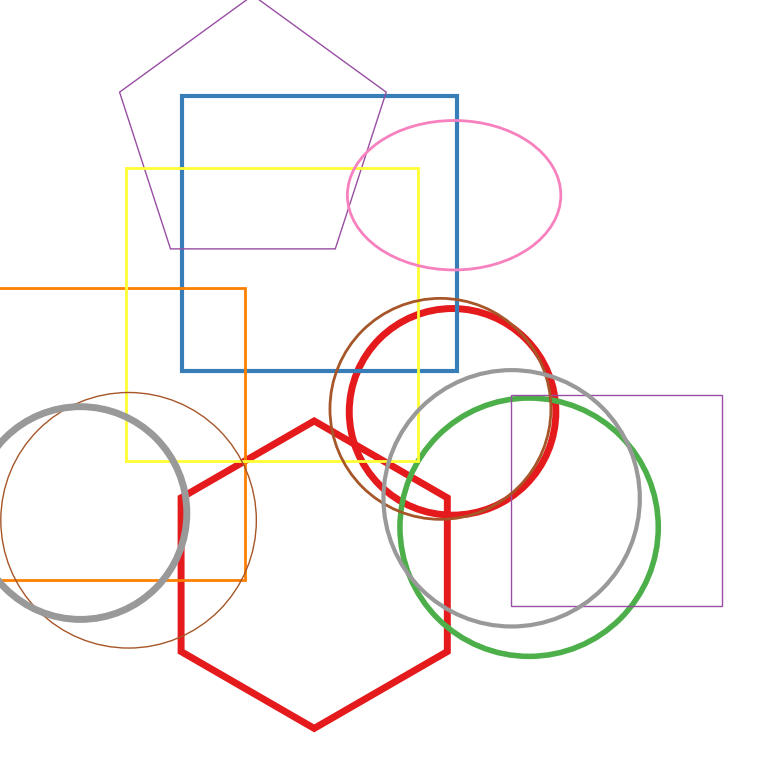[{"shape": "circle", "thickness": 2.5, "radius": 0.67, "center": [0.588, 0.465]}, {"shape": "hexagon", "thickness": 2.5, "radius": 1.0, "center": [0.408, 0.254]}, {"shape": "square", "thickness": 1.5, "radius": 0.89, "center": [0.415, 0.697]}, {"shape": "circle", "thickness": 2, "radius": 0.84, "center": [0.687, 0.315]}, {"shape": "square", "thickness": 0.5, "radius": 0.69, "center": [0.801, 0.35]}, {"shape": "pentagon", "thickness": 0.5, "radius": 0.91, "center": [0.328, 0.824]}, {"shape": "square", "thickness": 1, "radius": 0.95, "center": [0.129, 0.437]}, {"shape": "square", "thickness": 1, "radius": 0.95, "center": [0.353, 0.592]}, {"shape": "circle", "thickness": 1, "radius": 0.72, "center": [0.572, 0.469]}, {"shape": "circle", "thickness": 0.5, "radius": 0.83, "center": [0.167, 0.324]}, {"shape": "oval", "thickness": 1, "radius": 0.69, "center": [0.59, 0.746]}, {"shape": "circle", "thickness": 1.5, "radius": 0.83, "center": [0.664, 0.353]}, {"shape": "circle", "thickness": 2.5, "radius": 0.69, "center": [0.104, 0.334]}]